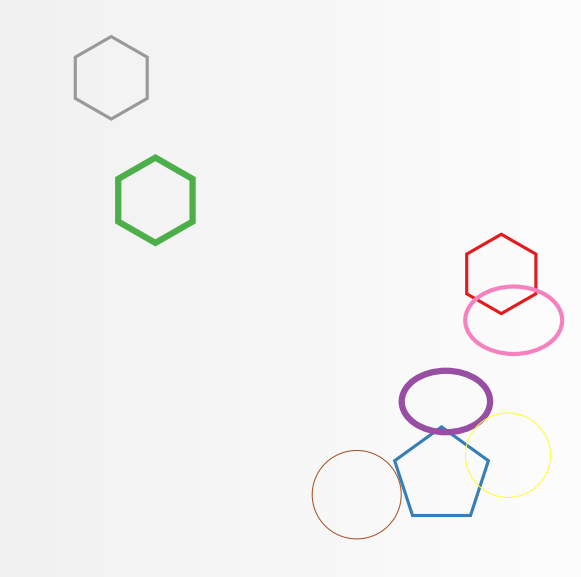[{"shape": "hexagon", "thickness": 1.5, "radius": 0.34, "center": [0.862, 0.525]}, {"shape": "pentagon", "thickness": 1.5, "radius": 0.42, "center": [0.76, 0.175]}, {"shape": "hexagon", "thickness": 3, "radius": 0.37, "center": [0.267, 0.652]}, {"shape": "oval", "thickness": 3, "radius": 0.38, "center": [0.767, 0.304]}, {"shape": "circle", "thickness": 0.5, "radius": 0.37, "center": [0.874, 0.211]}, {"shape": "circle", "thickness": 0.5, "radius": 0.38, "center": [0.614, 0.143]}, {"shape": "oval", "thickness": 2, "radius": 0.42, "center": [0.884, 0.445]}, {"shape": "hexagon", "thickness": 1.5, "radius": 0.36, "center": [0.191, 0.864]}]